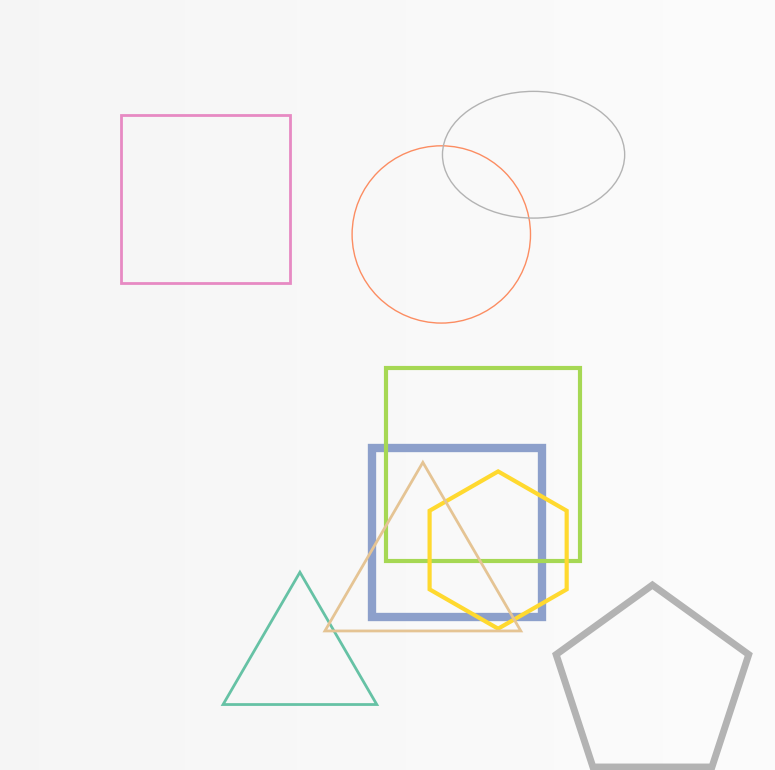[{"shape": "triangle", "thickness": 1, "radius": 0.57, "center": [0.387, 0.142]}, {"shape": "circle", "thickness": 0.5, "radius": 0.58, "center": [0.569, 0.696]}, {"shape": "square", "thickness": 3, "radius": 0.55, "center": [0.59, 0.309]}, {"shape": "square", "thickness": 1, "radius": 0.55, "center": [0.265, 0.741]}, {"shape": "square", "thickness": 1.5, "radius": 0.63, "center": [0.623, 0.397]}, {"shape": "hexagon", "thickness": 1.5, "radius": 0.51, "center": [0.643, 0.286]}, {"shape": "triangle", "thickness": 1, "radius": 0.73, "center": [0.546, 0.254]}, {"shape": "oval", "thickness": 0.5, "radius": 0.59, "center": [0.688, 0.799]}, {"shape": "pentagon", "thickness": 2.5, "radius": 0.65, "center": [0.842, 0.11]}]